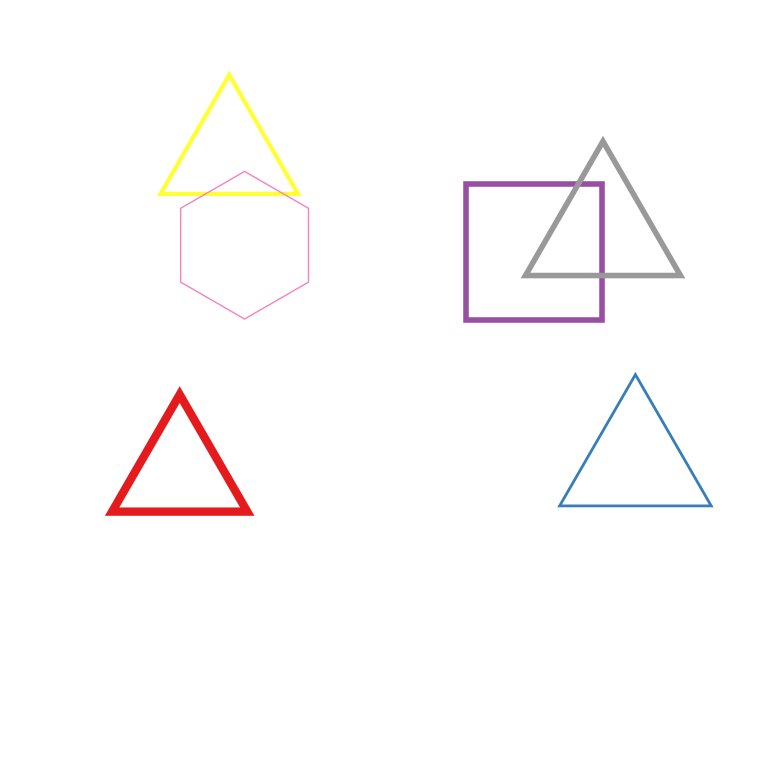[{"shape": "triangle", "thickness": 3, "radius": 0.51, "center": [0.233, 0.386]}, {"shape": "triangle", "thickness": 1, "radius": 0.57, "center": [0.825, 0.4]}, {"shape": "square", "thickness": 2, "radius": 0.44, "center": [0.694, 0.673]}, {"shape": "triangle", "thickness": 1.5, "radius": 0.52, "center": [0.298, 0.8]}, {"shape": "hexagon", "thickness": 0.5, "radius": 0.48, "center": [0.318, 0.682]}, {"shape": "triangle", "thickness": 2, "radius": 0.58, "center": [0.783, 0.7]}]